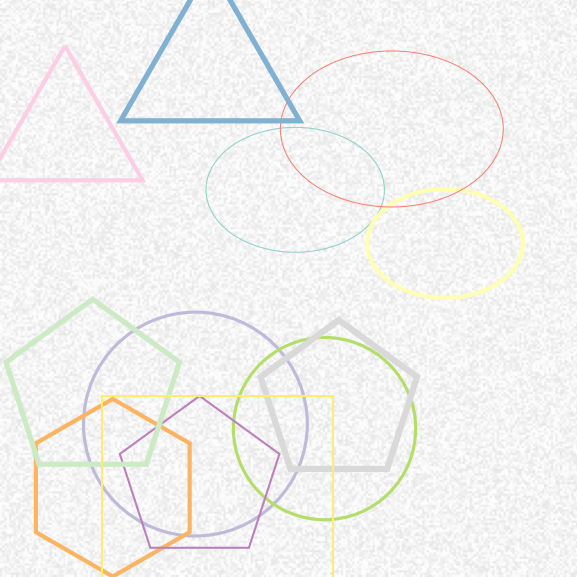[{"shape": "oval", "thickness": 0.5, "radius": 0.77, "center": [0.511, 0.67]}, {"shape": "oval", "thickness": 2, "radius": 0.67, "center": [0.771, 0.578]}, {"shape": "circle", "thickness": 1.5, "radius": 0.97, "center": [0.338, 0.265]}, {"shape": "oval", "thickness": 0.5, "radius": 0.96, "center": [0.678, 0.776]}, {"shape": "triangle", "thickness": 2.5, "radius": 0.9, "center": [0.364, 0.879]}, {"shape": "hexagon", "thickness": 2, "radius": 0.77, "center": [0.195, 0.155]}, {"shape": "circle", "thickness": 1.5, "radius": 0.79, "center": [0.562, 0.257]}, {"shape": "triangle", "thickness": 2, "radius": 0.78, "center": [0.113, 0.765]}, {"shape": "pentagon", "thickness": 3, "radius": 0.71, "center": [0.587, 0.302]}, {"shape": "pentagon", "thickness": 1, "radius": 0.73, "center": [0.346, 0.168]}, {"shape": "pentagon", "thickness": 2.5, "radius": 0.79, "center": [0.161, 0.323]}, {"shape": "square", "thickness": 1, "radius": 1.0, "center": [0.376, 0.114]}]